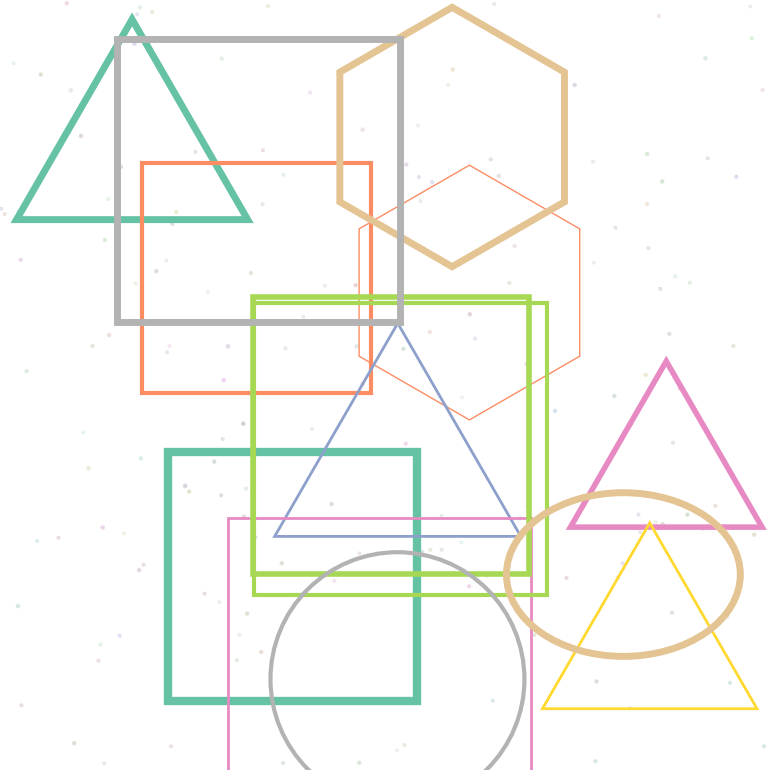[{"shape": "triangle", "thickness": 2.5, "radius": 0.87, "center": [0.172, 0.801]}, {"shape": "square", "thickness": 3, "radius": 0.81, "center": [0.38, 0.251]}, {"shape": "square", "thickness": 1.5, "radius": 0.75, "center": [0.333, 0.639]}, {"shape": "hexagon", "thickness": 0.5, "radius": 0.83, "center": [0.61, 0.62]}, {"shape": "triangle", "thickness": 1, "radius": 0.92, "center": [0.517, 0.396]}, {"shape": "square", "thickness": 1, "radius": 0.98, "center": [0.492, 0.131]}, {"shape": "triangle", "thickness": 2, "radius": 0.72, "center": [0.865, 0.387]}, {"shape": "square", "thickness": 2, "radius": 0.9, "center": [0.508, 0.434]}, {"shape": "square", "thickness": 1.5, "radius": 0.95, "center": [0.52, 0.417]}, {"shape": "triangle", "thickness": 1, "radius": 0.8, "center": [0.844, 0.16]}, {"shape": "hexagon", "thickness": 2.5, "radius": 0.84, "center": [0.587, 0.822]}, {"shape": "oval", "thickness": 2.5, "radius": 0.76, "center": [0.81, 0.254]}, {"shape": "square", "thickness": 2.5, "radius": 0.92, "center": [0.336, 0.766]}, {"shape": "circle", "thickness": 1.5, "radius": 0.82, "center": [0.516, 0.118]}]